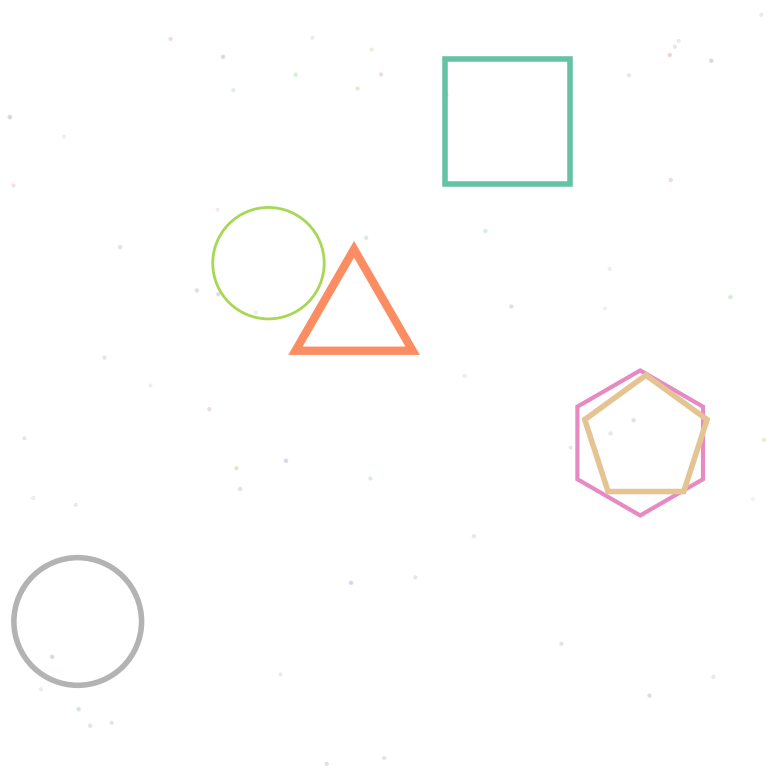[{"shape": "square", "thickness": 2, "radius": 0.41, "center": [0.659, 0.843]}, {"shape": "triangle", "thickness": 3, "radius": 0.44, "center": [0.46, 0.588]}, {"shape": "hexagon", "thickness": 1.5, "radius": 0.47, "center": [0.831, 0.425]}, {"shape": "circle", "thickness": 1, "radius": 0.36, "center": [0.349, 0.658]}, {"shape": "pentagon", "thickness": 2, "radius": 0.42, "center": [0.839, 0.429]}, {"shape": "circle", "thickness": 2, "radius": 0.41, "center": [0.101, 0.193]}]